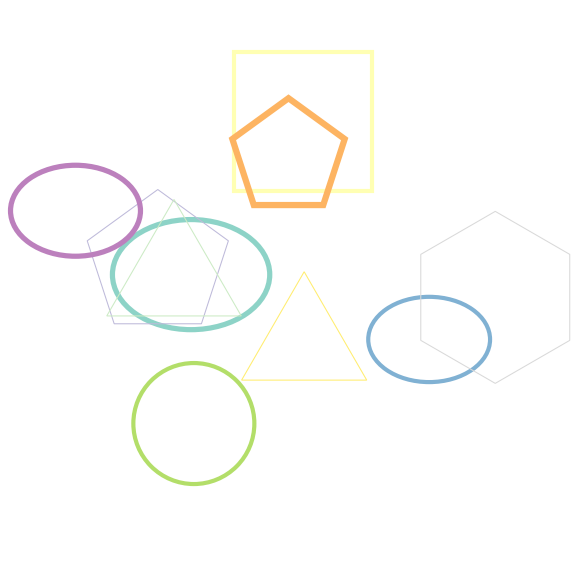[{"shape": "oval", "thickness": 2.5, "radius": 0.68, "center": [0.331, 0.524]}, {"shape": "square", "thickness": 2, "radius": 0.6, "center": [0.524, 0.789]}, {"shape": "pentagon", "thickness": 0.5, "radius": 0.64, "center": [0.273, 0.542]}, {"shape": "oval", "thickness": 2, "radius": 0.53, "center": [0.743, 0.411]}, {"shape": "pentagon", "thickness": 3, "radius": 0.51, "center": [0.5, 0.727]}, {"shape": "circle", "thickness": 2, "radius": 0.52, "center": [0.336, 0.266]}, {"shape": "hexagon", "thickness": 0.5, "radius": 0.74, "center": [0.858, 0.484]}, {"shape": "oval", "thickness": 2.5, "radius": 0.56, "center": [0.131, 0.634]}, {"shape": "triangle", "thickness": 0.5, "radius": 0.67, "center": [0.301, 0.519]}, {"shape": "triangle", "thickness": 0.5, "radius": 0.63, "center": [0.527, 0.403]}]